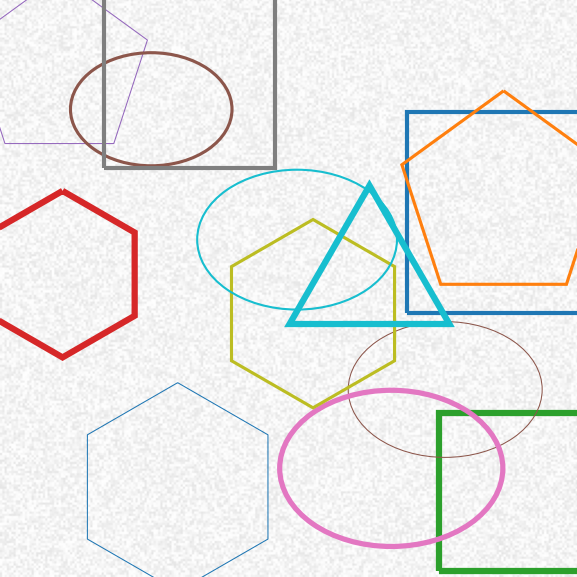[{"shape": "hexagon", "thickness": 0.5, "radius": 0.9, "center": [0.308, 0.156]}, {"shape": "square", "thickness": 2, "radius": 0.87, "center": [0.878, 0.632]}, {"shape": "pentagon", "thickness": 1.5, "radius": 0.93, "center": [0.872, 0.657]}, {"shape": "square", "thickness": 3, "radius": 0.68, "center": [0.896, 0.147]}, {"shape": "hexagon", "thickness": 3, "radius": 0.72, "center": [0.108, 0.524]}, {"shape": "pentagon", "thickness": 0.5, "radius": 0.8, "center": [0.103, 0.88]}, {"shape": "oval", "thickness": 1.5, "radius": 0.7, "center": [0.262, 0.81]}, {"shape": "oval", "thickness": 0.5, "radius": 0.84, "center": [0.771, 0.325]}, {"shape": "oval", "thickness": 2.5, "radius": 0.97, "center": [0.678, 0.188]}, {"shape": "square", "thickness": 2, "radius": 0.74, "center": [0.328, 0.855]}, {"shape": "hexagon", "thickness": 1.5, "radius": 0.82, "center": [0.542, 0.456]}, {"shape": "oval", "thickness": 1, "radius": 0.86, "center": [0.514, 0.584]}, {"shape": "triangle", "thickness": 3, "radius": 0.8, "center": [0.64, 0.518]}]